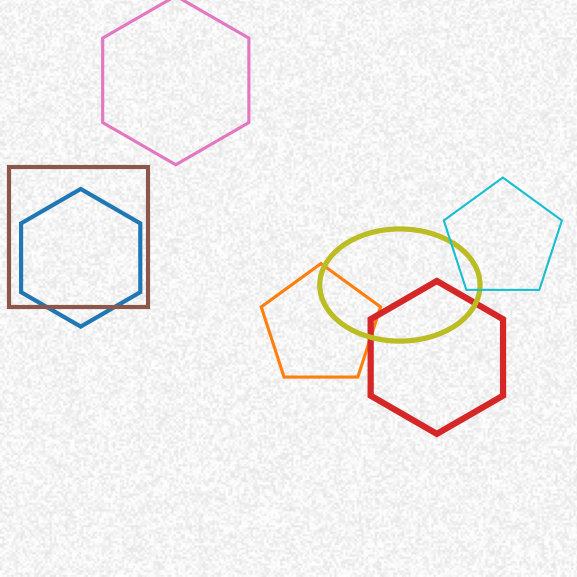[{"shape": "hexagon", "thickness": 2, "radius": 0.6, "center": [0.14, 0.553]}, {"shape": "pentagon", "thickness": 1.5, "radius": 0.54, "center": [0.556, 0.434]}, {"shape": "hexagon", "thickness": 3, "radius": 0.66, "center": [0.756, 0.38]}, {"shape": "square", "thickness": 2, "radius": 0.6, "center": [0.136, 0.589]}, {"shape": "hexagon", "thickness": 1.5, "radius": 0.73, "center": [0.304, 0.86]}, {"shape": "oval", "thickness": 2.5, "radius": 0.69, "center": [0.692, 0.506]}, {"shape": "pentagon", "thickness": 1, "radius": 0.54, "center": [0.871, 0.584]}]